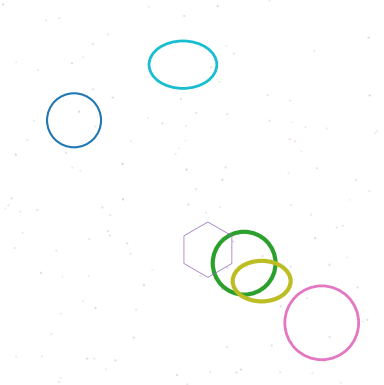[{"shape": "circle", "thickness": 1.5, "radius": 0.35, "center": [0.192, 0.688]}, {"shape": "circle", "thickness": 3, "radius": 0.41, "center": [0.634, 0.316]}, {"shape": "hexagon", "thickness": 0.5, "radius": 0.36, "center": [0.54, 0.352]}, {"shape": "circle", "thickness": 2, "radius": 0.48, "center": [0.836, 0.162]}, {"shape": "oval", "thickness": 3, "radius": 0.38, "center": [0.68, 0.27]}, {"shape": "oval", "thickness": 2, "radius": 0.44, "center": [0.475, 0.832]}]